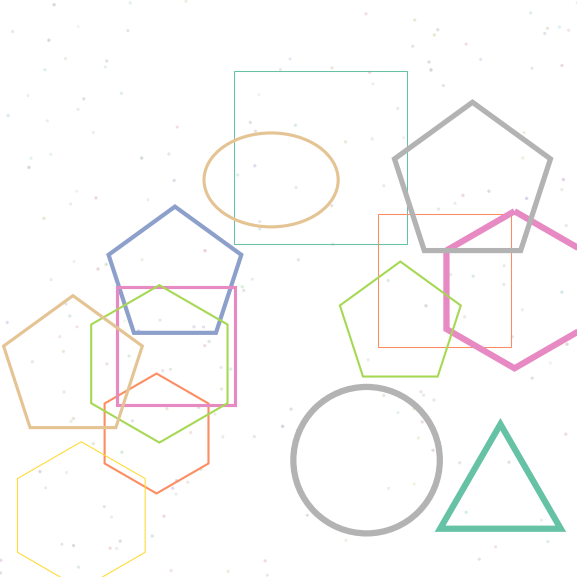[{"shape": "square", "thickness": 0.5, "radius": 0.75, "center": [0.555, 0.727]}, {"shape": "triangle", "thickness": 3, "radius": 0.6, "center": [0.867, 0.144]}, {"shape": "square", "thickness": 0.5, "radius": 0.57, "center": [0.769, 0.513]}, {"shape": "hexagon", "thickness": 1, "radius": 0.52, "center": [0.271, 0.248]}, {"shape": "pentagon", "thickness": 2, "radius": 0.6, "center": [0.303, 0.521]}, {"shape": "square", "thickness": 1.5, "radius": 0.51, "center": [0.305, 0.4]}, {"shape": "hexagon", "thickness": 3, "radius": 0.68, "center": [0.891, 0.497]}, {"shape": "hexagon", "thickness": 1, "radius": 0.68, "center": [0.276, 0.369]}, {"shape": "pentagon", "thickness": 1, "radius": 0.55, "center": [0.693, 0.436]}, {"shape": "hexagon", "thickness": 0.5, "radius": 0.64, "center": [0.141, 0.107]}, {"shape": "oval", "thickness": 1.5, "radius": 0.58, "center": [0.469, 0.688]}, {"shape": "pentagon", "thickness": 1.5, "radius": 0.63, "center": [0.126, 0.361]}, {"shape": "circle", "thickness": 3, "radius": 0.63, "center": [0.635, 0.202]}, {"shape": "pentagon", "thickness": 2.5, "radius": 0.71, "center": [0.818, 0.68]}]